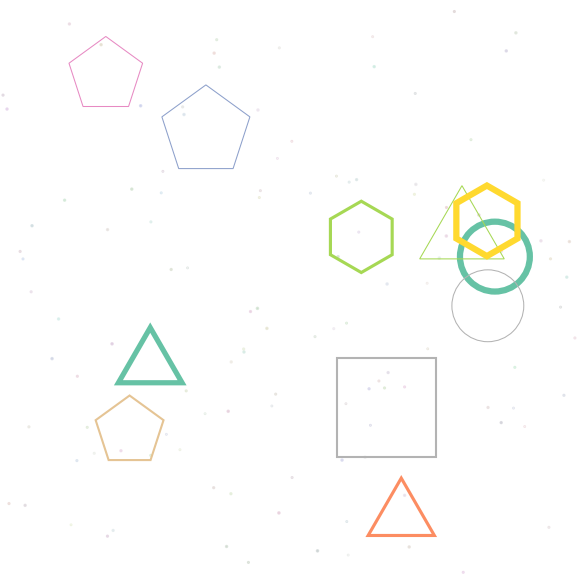[{"shape": "triangle", "thickness": 2.5, "radius": 0.32, "center": [0.26, 0.368]}, {"shape": "circle", "thickness": 3, "radius": 0.3, "center": [0.857, 0.555]}, {"shape": "triangle", "thickness": 1.5, "radius": 0.33, "center": [0.695, 0.105]}, {"shape": "pentagon", "thickness": 0.5, "radius": 0.4, "center": [0.357, 0.772]}, {"shape": "pentagon", "thickness": 0.5, "radius": 0.34, "center": [0.183, 0.869]}, {"shape": "hexagon", "thickness": 1.5, "radius": 0.31, "center": [0.626, 0.589]}, {"shape": "triangle", "thickness": 0.5, "radius": 0.42, "center": [0.8, 0.593]}, {"shape": "hexagon", "thickness": 3, "radius": 0.31, "center": [0.843, 0.617]}, {"shape": "pentagon", "thickness": 1, "radius": 0.31, "center": [0.224, 0.252]}, {"shape": "circle", "thickness": 0.5, "radius": 0.31, "center": [0.845, 0.47]}, {"shape": "square", "thickness": 1, "radius": 0.43, "center": [0.67, 0.294]}]